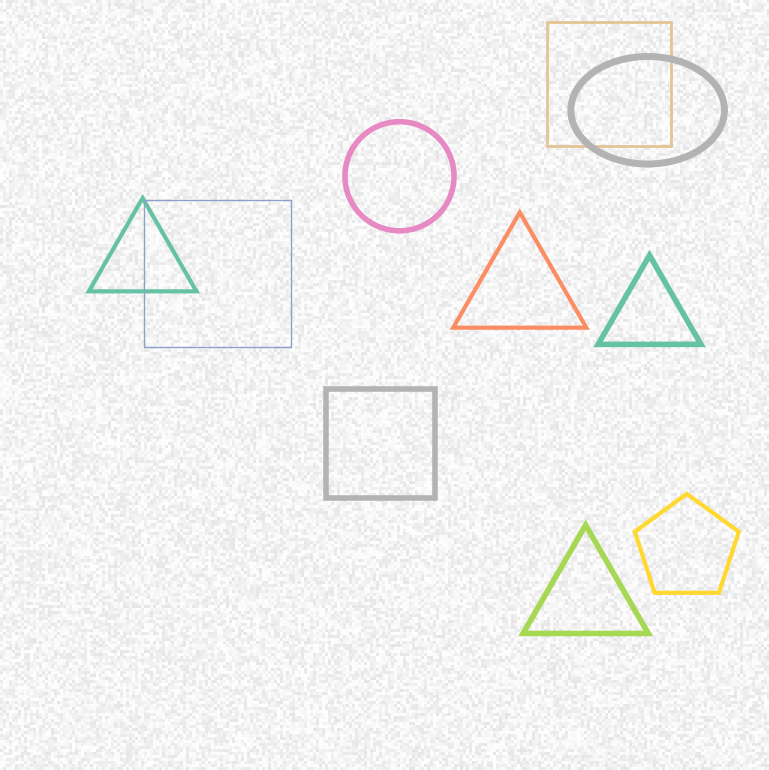[{"shape": "triangle", "thickness": 1.5, "radius": 0.4, "center": [0.185, 0.662]}, {"shape": "triangle", "thickness": 2, "radius": 0.39, "center": [0.844, 0.591]}, {"shape": "triangle", "thickness": 1.5, "radius": 0.5, "center": [0.675, 0.624]}, {"shape": "square", "thickness": 0.5, "radius": 0.48, "center": [0.282, 0.645]}, {"shape": "circle", "thickness": 2, "radius": 0.35, "center": [0.519, 0.771]}, {"shape": "triangle", "thickness": 2, "radius": 0.47, "center": [0.761, 0.224]}, {"shape": "pentagon", "thickness": 1.5, "radius": 0.36, "center": [0.892, 0.288]}, {"shape": "square", "thickness": 1, "radius": 0.4, "center": [0.791, 0.891]}, {"shape": "oval", "thickness": 2.5, "radius": 0.5, "center": [0.841, 0.857]}, {"shape": "square", "thickness": 2, "radius": 0.35, "center": [0.494, 0.424]}]